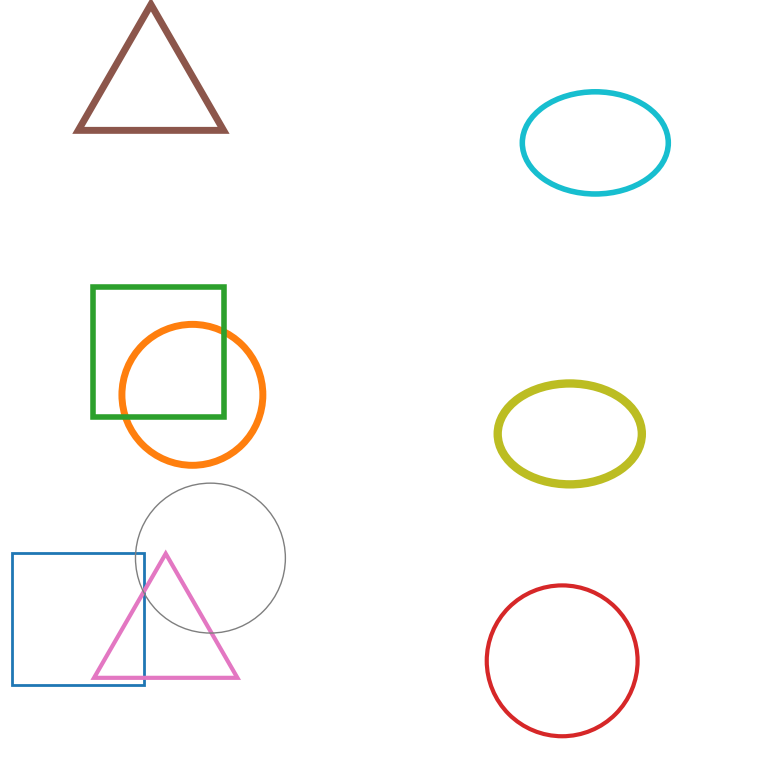[{"shape": "square", "thickness": 1, "radius": 0.43, "center": [0.101, 0.196]}, {"shape": "circle", "thickness": 2.5, "radius": 0.46, "center": [0.25, 0.487]}, {"shape": "square", "thickness": 2, "radius": 0.42, "center": [0.206, 0.543]}, {"shape": "circle", "thickness": 1.5, "radius": 0.49, "center": [0.73, 0.142]}, {"shape": "triangle", "thickness": 2.5, "radius": 0.54, "center": [0.196, 0.885]}, {"shape": "triangle", "thickness": 1.5, "radius": 0.54, "center": [0.215, 0.173]}, {"shape": "circle", "thickness": 0.5, "radius": 0.49, "center": [0.273, 0.275]}, {"shape": "oval", "thickness": 3, "radius": 0.47, "center": [0.74, 0.436]}, {"shape": "oval", "thickness": 2, "radius": 0.47, "center": [0.773, 0.814]}]